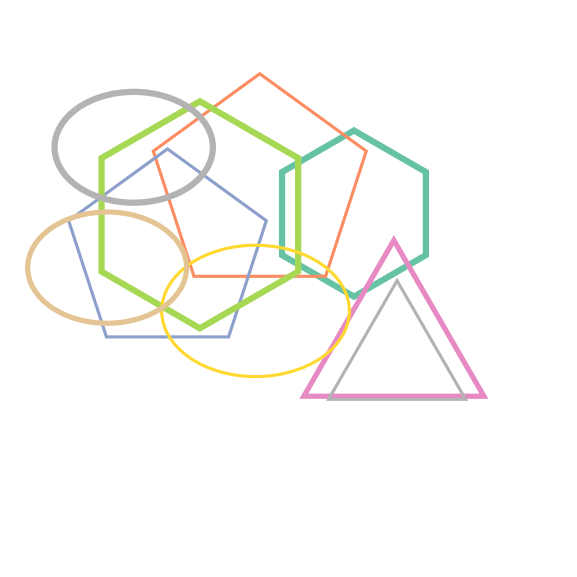[{"shape": "hexagon", "thickness": 3, "radius": 0.72, "center": [0.613, 0.629]}, {"shape": "pentagon", "thickness": 1.5, "radius": 0.97, "center": [0.45, 0.678]}, {"shape": "pentagon", "thickness": 1.5, "radius": 0.9, "center": [0.29, 0.561]}, {"shape": "triangle", "thickness": 2.5, "radius": 0.9, "center": [0.682, 0.403]}, {"shape": "hexagon", "thickness": 3, "radius": 0.98, "center": [0.346, 0.627]}, {"shape": "oval", "thickness": 1.5, "radius": 0.81, "center": [0.442, 0.461]}, {"shape": "oval", "thickness": 2.5, "radius": 0.69, "center": [0.186, 0.536]}, {"shape": "triangle", "thickness": 1.5, "radius": 0.68, "center": [0.688, 0.376]}, {"shape": "oval", "thickness": 3, "radius": 0.69, "center": [0.232, 0.744]}]